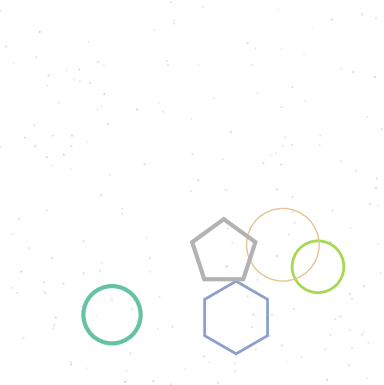[{"shape": "circle", "thickness": 3, "radius": 0.37, "center": [0.291, 0.182]}, {"shape": "hexagon", "thickness": 2, "radius": 0.47, "center": [0.613, 0.175]}, {"shape": "circle", "thickness": 2, "radius": 0.34, "center": [0.826, 0.307]}, {"shape": "circle", "thickness": 1, "radius": 0.47, "center": [0.735, 0.364]}, {"shape": "pentagon", "thickness": 3, "radius": 0.43, "center": [0.581, 0.344]}]